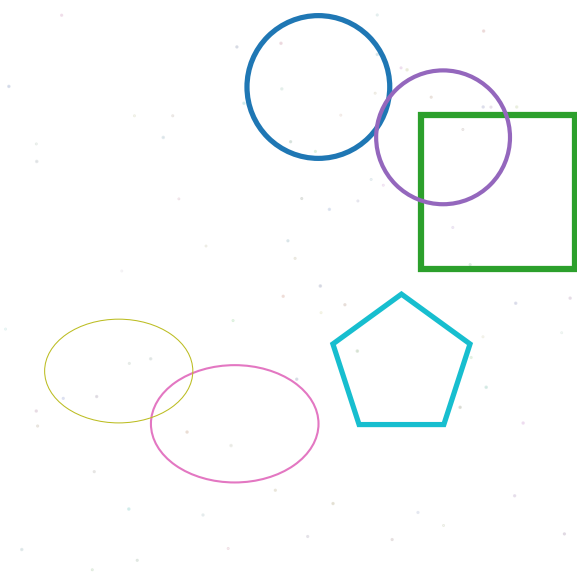[{"shape": "circle", "thickness": 2.5, "radius": 0.62, "center": [0.551, 0.848]}, {"shape": "square", "thickness": 3, "radius": 0.67, "center": [0.862, 0.666]}, {"shape": "circle", "thickness": 2, "radius": 0.58, "center": [0.767, 0.761]}, {"shape": "oval", "thickness": 1, "radius": 0.73, "center": [0.406, 0.265]}, {"shape": "oval", "thickness": 0.5, "radius": 0.64, "center": [0.206, 0.357]}, {"shape": "pentagon", "thickness": 2.5, "radius": 0.62, "center": [0.695, 0.365]}]